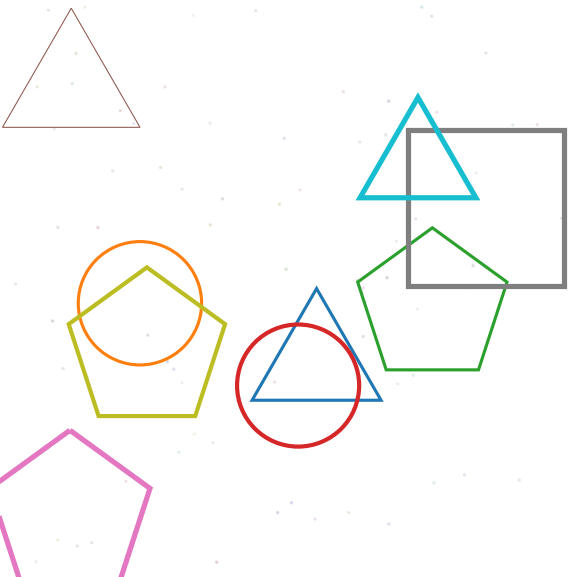[{"shape": "triangle", "thickness": 1.5, "radius": 0.64, "center": [0.548, 0.371]}, {"shape": "circle", "thickness": 1.5, "radius": 0.53, "center": [0.242, 0.474]}, {"shape": "pentagon", "thickness": 1.5, "radius": 0.68, "center": [0.749, 0.469]}, {"shape": "circle", "thickness": 2, "radius": 0.53, "center": [0.516, 0.332]}, {"shape": "triangle", "thickness": 0.5, "radius": 0.69, "center": [0.123, 0.847]}, {"shape": "pentagon", "thickness": 2.5, "radius": 0.73, "center": [0.121, 0.108]}, {"shape": "square", "thickness": 2.5, "radius": 0.68, "center": [0.841, 0.638]}, {"shape": "pentagon", "thickness": 2, "radius": 0.71, "center": [0.254, 0.394]}, {"shape": "triangle", "thickness": 2.5, "radius": 0.58, "center": [0.724, 0.715]}]